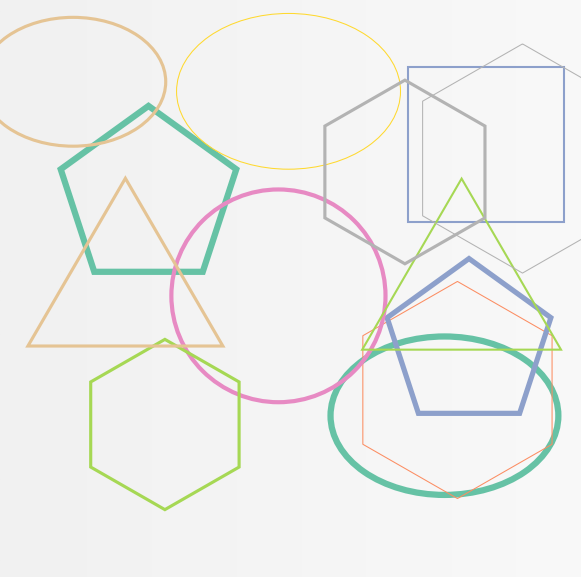[{"shape": "pentagon", "thickness": 3, "radius": 0.79, "center": [0.255, 0.657]}, {"shape": "oval", "thickness": 3, "radius": 0.98, "center": [0.765, 0.279]}, {"shape": "hexagon", "thickness": 0.5, "radius": 0.94, "center": [0.787, 0.324]}, {"shape": "square", "thickness": 1, "radius": 0.67, "center": [0.837, 0.748]}, {"shape": "pentagon", "thickness": 2.5, "radius": 0.74, "center": [0.807, 0.403]}, {"shape": "circle", "thickness": 2, "radius": 0.92, "center": [0.479, 0.487]}, {"shape": "hexagon", "thickness": 1.5, "radius": 0.74, "center": [0.284, 0.264]}, {"shape": "triangle", "thickness": 1, "radius": 0.99, "center": [0.794, 0.492]}, {"shape": "oval", "thickness": 0.5, "radius": 0.96, "center": [0.496, 0.841]}, {"shape": "triangle", "thickness": 1.5, "radius": 0.97, "center": [0.216, 0.497]}, {"shape": "oval", "thickness": 1.5, "radius": 0.8, "center": [0.126, 0.858]}, {"shape": "hexagon", "thickness": 0.5, "radius": 0.99, "center": [0.899, 0.725]}, {"shape": "hexagon", "thickness": 1.5, "radius": 0.8, "center": [0.697, 0.701]}]